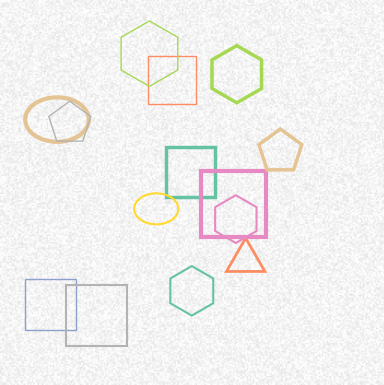[{"shape": "hexagon", "thickness": 1.5, "radius": 0.32, "center": [0.498, 0.245]}, {"shape": "square", "thickness": 2.5, "radius": 0.32, "center": [0.495, 0.553]}, {"shape": "square", "thickness": 1, "radius": 0.31, "center": [0.446, 0.793]}, {"shape": "triangle", "thickness": 2, "radius": 0.29, "center": [0.638, 0.324]}, {"shape": "square", "thickness": 1, "radius": 0.33, "center": [0.132, 0.209]}, {"shape": "hexagon", "thickness": 1.5, "radius": 0.31, "center": [0.613, 0.431]}, {"shape": "square", "thickness": 3, "radius": 0.42, "center": [0.607, 0.47]}, {"shape": "hexagon", "thickness": 1, "radius": 0.42, "center": [0.388, 0.861]}, {"shape": "hexagon", "thickness": 2.5, "radius": 0.37, "center": [0.615, 0.807]}, {"shape": "oval", "thickness": 1.5, "radius": 0.29, "center": [0.406, 0.458]}, {"shape": "oval", "thickness": 3, "radius": 0.41, "center": [0.148, 0.689]}, {"shape": "pentagon", "thickness": 2.5, "radius": 0.29, "center": [0.728, 0.606]}, {"shape": "pentagon", "thickness": 1, "radius": 0.29, "center": [0.181, 0.68]}, {"shape": "square", "thickness": 1.5, "radius": 0.39, "center": [0.25, 0.18]}]